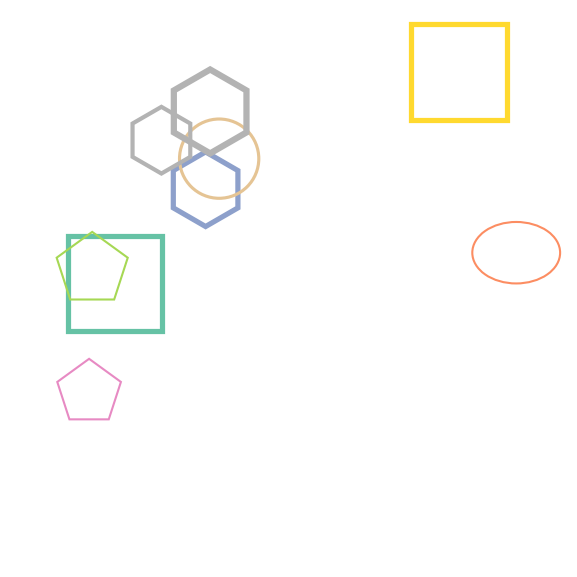[{"shape": "square", "thickness": 2.5, "radius": 0.41, "center": [0.199, 0.508]}, {"shape": "oval", "thickness": 1, "radius": 0.38, "center": [0.894, 0.562]}, {"shape": "hexagon", "thickness": 2.5, "radius": 0.32, "center": [0.356, 0.671]}, {"shape": "pentagon", "thickness": 1, "radius": 0.29, "center": [0.154, 0.32]}, {"shape": "pentagon", "thickness": 1, "radius": 0.32, "center": [0.16, 0.533]}, {"shape": "square", "thickness": 2.5, "radius": 0.42, "center": [0.794, 0.874]}, {"shape": "circle", "thickness": 1.5, "radius": 0.34, "center": [0.379, 0.724]}, {"shape": "hexagon", "thickness": 2, "radius": 0.29, "center": [0.28, 0.756]}, {"shape": "hexagon", "thickness": 3, "radius": 0.36, "center": [0.364, 0.806]}]